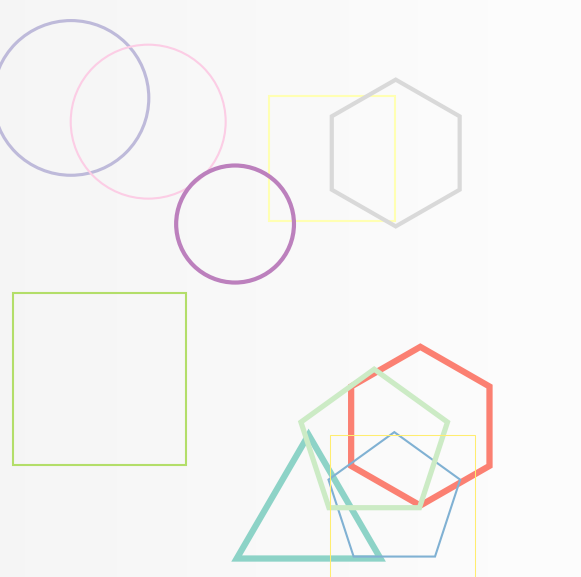[{"shape": "triangle", "thickness": 3, "radius": 0.71, "center": [0.531, 0.103]}, {"shape": "square", "thickness": 1, "radius": 0.54, "center": [0.571, 0.725]}, {"shape": "circle", "thickness": 1.5, "radius": 0.67, "center": [0.122, 0.83]}, {"shape": "hexagon", "thickness": 3, "radius": 0.69, "center": [0.723, 0.261]}, {"shape": "pentagon", "thickness": 1, "radius": 0.6, "center": [0.678, 0.132]}, {"shape": "square", "thickness": 1, "radius": 0.74, "center": [0.171, 0.342]}, {"shape": "circle", "thickness": 1, "radius": 0.67, "center": [0.255, 0.788]}, {"shape": "hexagon", "thickness": 2, "radius": 0.64, "center": [0.681, 0.734]}, {"shape": "circle", "thickness": 2, "radius": 0.51, "center": [0.404, 0.611]}, {"shape": "pentagon", "thickness": 2.5, "radius": 0.66, "center": [0.644, 0.227]}, {"shape": "square", "thickness": 0.5, "radius": 0.63, "center": [0.692, 0.121]}]